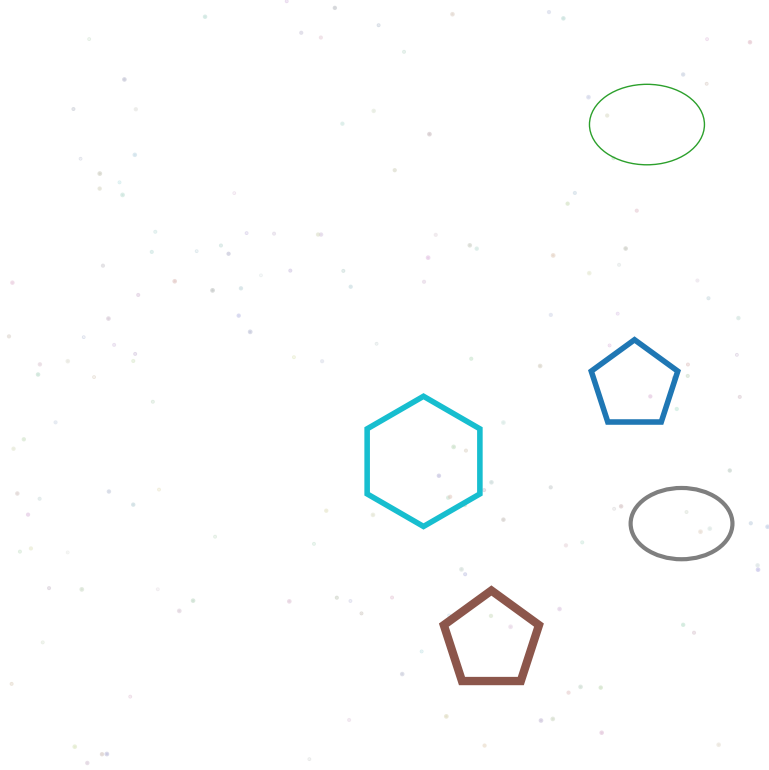[{"shape": "pentagon", "thickness": 2, "radius": 0.3, "center": [0.824, 0.5]}, {"shape": "oval", "thickness": 0.5, "radius": 0.37, "center": [0.84, 0.838]}, {"shape": "pentagon", "thickness": 3, "radius": 0.32, "center": [0.638, 0.168]}, {"shape": "oval", "thickness": 1.5, "radius": 0.33, "center": [0.885, 0.32]}, {"shape": "hexagon", "thickness": 2, "radius": 0.42, "center": [0.55, 0.401]}]